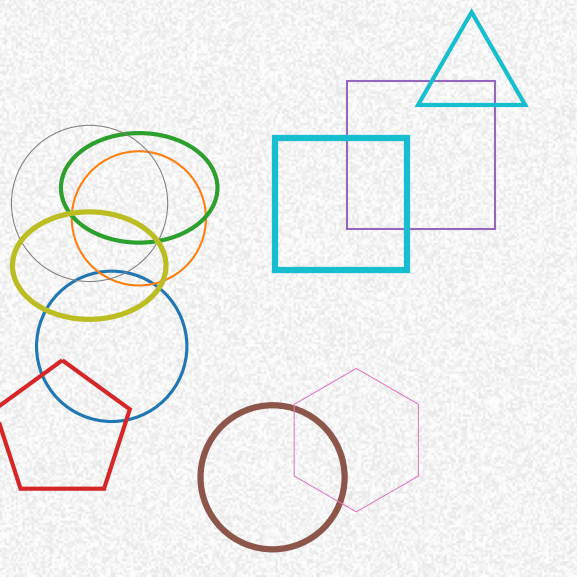[{"shape": "circle", "thickness": 1.5, "radius": 0.65, "center": [0.193, 0.399]}, {"shape": "circle", "thickness": 1, "radius": 0.58, "center": [0.24, 0.621]}, {"shape": "oval", "thickness": 2, "radius": 0.68, "center": [0.241, 0.674]}, {"shape": "pentagon", "thickness": 2, "radius": 0.61, "center": [0.108, 0.252]}, {"shape": "square", "thickness": 1, "radius": 0.64, "center": [0.729, 0.731]}, {"shape": "circle", "thickness": 3, "radius": 0.62, "center": [0.472, 0.173]}, {"shape": "hexagon", "thickness": 0.5, "radius": 0.62, "center": [0.617, 0.237]}, {"shape": "circle", "thickness": 0.5, "radius": 0.68, "center": [0.155, 0.647]}, {"shape": "oval", "thickness": 2.5, "radius": 0.66, "center": [0.154, 0.539]}, {"shape": "triangle", "thickness": 2, "radius": 0.54, "center": [0.817, 0.871]}, {"shape": "square", "thickness": 3, "radius": 0.57, "center": [0.59, 0.646]}]